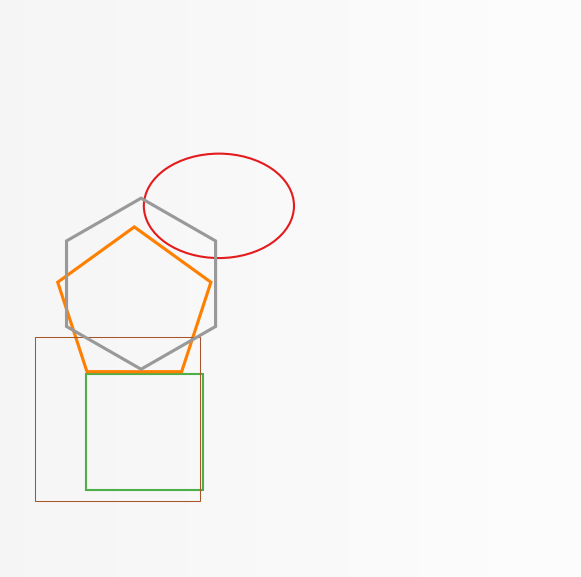[{"shape": "oval", "thickness": 1, "radius": 0.65, "center": [0.377, 0.643]}, {"shape": "square", "thickness": 1, "radius": 0.5, "center": [0.249, 0.251]}, {"shape": "pentagon", "thickness": 1.5, "radius": 0.69, "center": [0.231, 0.468]}, {"shape": "square", "thickness": 0.5, "radius": 0.71, "center": [0.202, 0.273]}, {"shape": "hexagon", "thickness": 1.5, "radius": 0.74, "center": [0.243, 0.508]}]